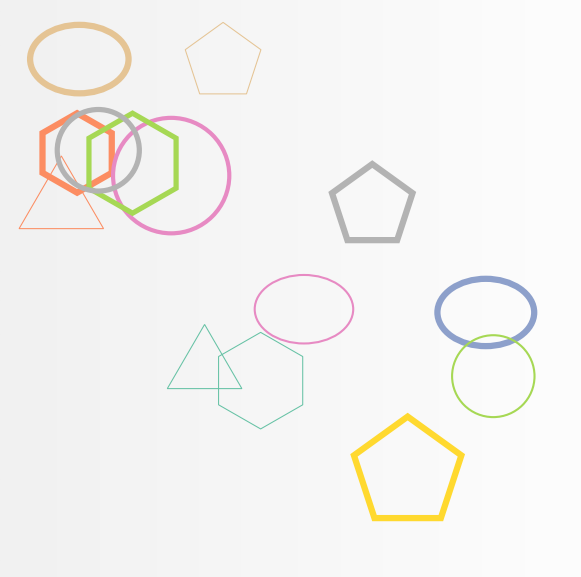[{"shape": "hexagon", "thickness": 0.5, "radius": 0.42, "center": [0.448, 0.34]}, {"shape": "triangle", "thickness": 0.5, "radius": 0.37, "center": [0.352, 0.363]}, {"shape": "hexagon", "thickness": 3, "radius": 0.34, "center": [0.133, 0.734]}, {"shape": "triangle", "thickness": 0.5, "radius": 0.42, "center": [0.105, 0.645]}, {"shape": "oval", "thickness": 3, "radius": 0.42, "center": [0.836, 0.458]}, {"shape": "circle", "thickness": 2, "radius": 0.5, "center": [0.294, 0.695]}, {"shape": "oval", "thickness": 1, "radius": 0.42, "center": [0.523, 0.464]}, {"shape": "circle", "thickness": 1, "radius": 0.35, "center": [0.849, 0.348]}, {"shape": "hexagon", "thickness": 2.5, "radius": 0.43, "center": [0.228, 0.717]}, {"shape": "pentagon", "thickness": 3, "radius": 0.49, "center": [0.701, 0.181]}, {"shape": "oval", "thickness": 3, "radius": 0.42, "center": [0.136, 0.897]}, {"shape": "pentagon", "thickness": 0.5, "radius": 0.34, "center": [0.384, 0.892]}, {"shape": "circle", "thickness": 2.5, "radius": 0.35, "center": [0.169, 0.739]}, {"shape": "pentagon", "thickness": 3, "radius": 0.36, "center": [0.64, 0.642]}]